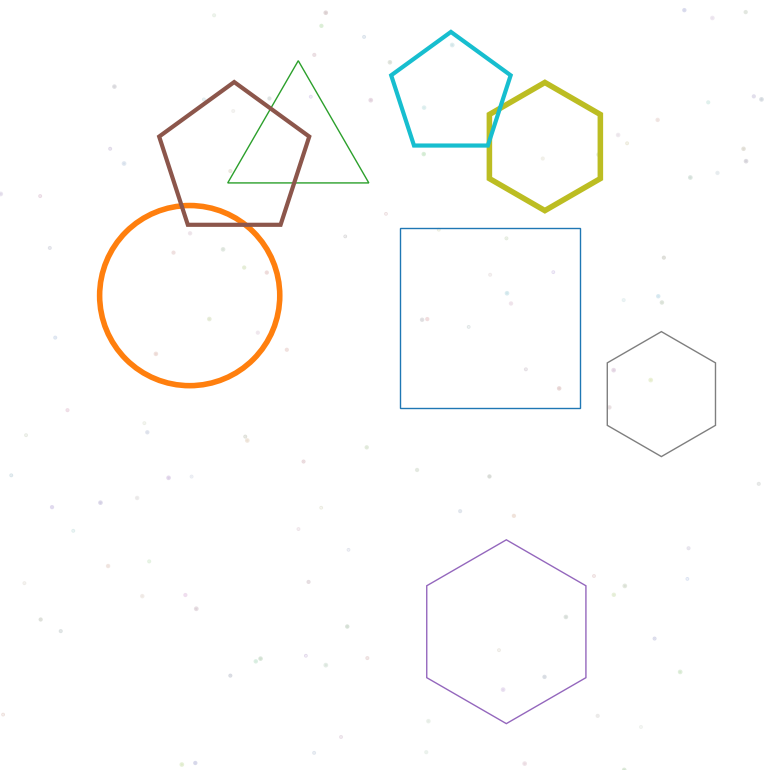[{"shape": "square", "thickness": 0.5, "radius": 0.58, "center": [0.636, 0.587]}, {"shape": "circle", "thickness": 2, "radius": 0.58, "center": [0.246, 0.616]}, {"shape": "triangle", "thickness": 0.5, "radius": 0.53, "center": [0.387, 0.815]}, {"shape": "hexagon", "thickness": 0.5, "radius": 0.6, "center": [0.658, 0.18]}, {"shape": "pentagon", "thickness": 1.5, "radius": 0.51, "center": [0.304, 0.791]}, {"shape": "hexagon", "thickness": 0.5, "radius": 0.41, "center": [0.859, 0.488]}, {"shape": "hexagon", "thickness": 2, "radius": 0.42, "center": [0.708, 0.81]}, {"shape": "pentagon", "thickness": 1.5, "radius": 0.41, "center": [0.586, 0.877]}]